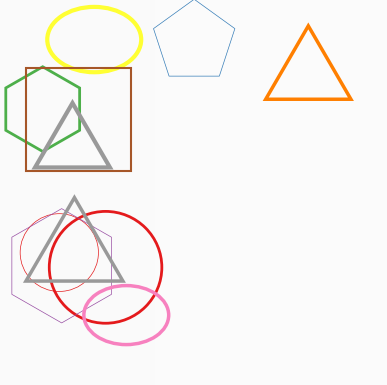[{"shape": "circle", "thickness": 2, "radius": 0.73, "center": [0.272, 0.306]}, {"shape": "circle", "thickness": 0.5, "radius": 0.5, "center": [0.153, 0.344]}, {"shape": "pentagon", "thickness": 0.5, "radius": 0.55, "center": [0.501, 0.892]}, {"shape": "hexagon", "thickness": 2, "radius": 0.55, "center": [0.11, 0.717]}, {"shape": "hexagon", "thickness": 0.5, "radius": 0.74, "center": [0.159, 0.31]}, {"shape": "triangle", "thickness": 2.5, "radius": 0.63, "center": [0.796, 0.806]}, {"shape": "oval", "thickness": 3, "radius": 0.61, "center": [0.243, 0.897]}, {"shape": "square", "thickness": 1.5, "radius": 0.67, "center": [0.202, 0.689]}, {"shape": "oval", "thickness": 2.5, "radius": 0.55, "center": [0.326, 0.182]}, {"shape": "triangle", "thickness": 2.5, "radius": 0.72, "center": [0.192, 0.342]}, {"shape": "triangle", "thickness": 3, "radius": 0.56, "center": [0.187, 0.621]}]